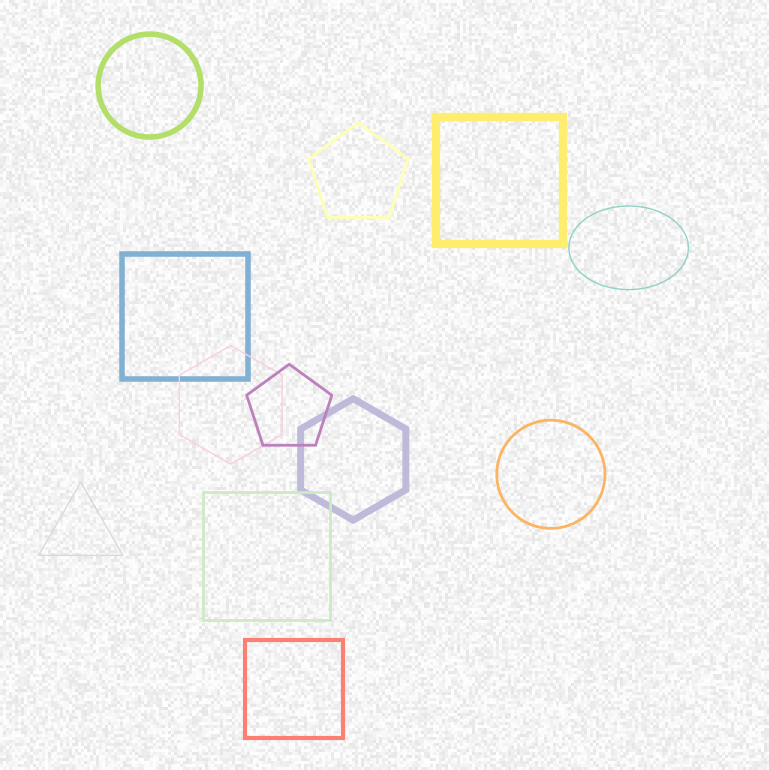[{"shape": "oval", "thickness": 0.5, "radius": 0.39, "center": [0.816, 0.678]}, {"shape": "pentagon", "thickness": 1, "radius": 0.34, "center": [0.465, 0.773]}, {"shape": "hexagon", "thickness": 2.5, "radius": 0.39, "center": [0.459, 0.403]}, {"shape": "square", "thickness": 1.5, "radius": 0.32, "center": [0.382, 0.105]}, {"shape": "square", "thickness": 2, "radius": 0.41, "center": [0.241, 0.589]}, {"shape": "circle", "thickness": 1, "radius": 0.35, "center": [0.715, 0.384]}, {"shape": "circle", "thickness": 2, "radius": 0.33, "center": [0.194, 0.889]}, {"shape": "hexagon", "thickness": 0.5, "radius": 0.39, "center": [0.3, 0.474]}, {"shape": "triangle", "thickness": 0.5, "radius": 0.32, "center": [0.105, 0.31]}, {"shape": "pentagon", "thickness": 1, "radius": 0.29, "center": [0.376, 0.469]}, {"shape": "square", "thickness": 1, "radius": 0.41, "center": [0.346, 0.278]}, {"shape": "square", "thickness": 3, "radius": 0.41, "center": [0.649, 0.765]}]